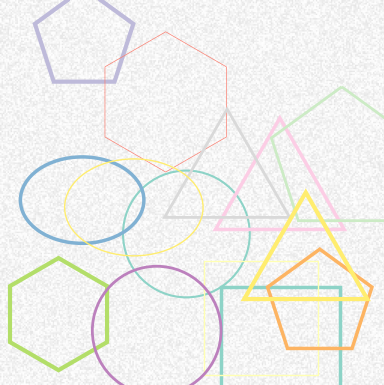[{"shape": "square", "thickness": 2.5, "radius": 0.77, "center": [0.728, 0.101]}, {"shape": "circle", "thickness": 1.5, "radius": 0.82, "center": [0.484, 0.392]}, {"shape": "square", "thickness": 1, "radius": 0.74, "center": [0.678, 0.175]}, {"shape": "pentagon", "thickness": 3, "radius": 0.67, "center": [0.218, 0.897]}, {"shape": "hexagon", "thickness": 0.5, "radius": 0.91, "center": [0.43, 0.735]}, {"shape": "oval", "thickness": 2.5, "radius": 0.8, "center": [0.213, 0.48]}, {"shape": "pentagon", "thickness": 2.5, "radius": 0.71, "center": [0.831, 0.21]}, {"shape": "hexagon", "thickness": 3, "radius": 0.73, "center": [0.152, 0.184]}, {"shape": "triangle", "thickness": 2.5, "radius": 0.97, "center": [0.727, 0.5]}, {"shape": "triangle", "thickness": 2, "radius": 0.94, "center": [0.59, 0.529]}, {"shape": "circle", "thickness": 2, "radius": 0.84, "center": [0.407, 0.141]}, {"shape": "pentagon", "thickness": 2, "radius": 0.96, "center": [0.888, 0.582]}, {"shape": "oval", "thickness": 1, "radius": 0.9, "center": [0.348, 0.461]}, {"shape": "triangle", "thickness": 3, "radius": 0.92, "center": [0.794, 0.316]}]